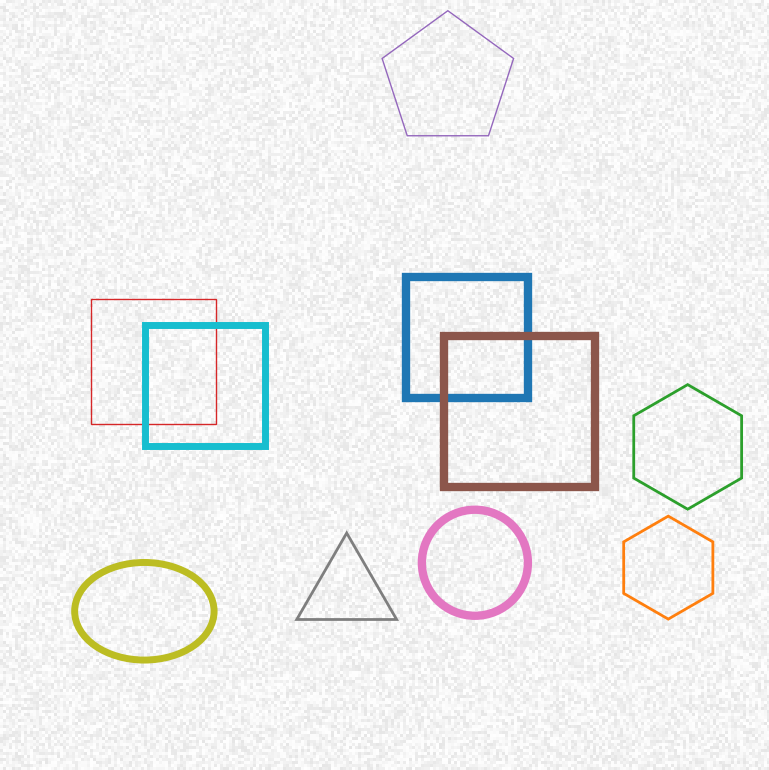[{"shape": "square", "thickness": 3, "radius": 0.39, "center": [0.606, 0.561]}, {"shape": "hexagon", "thickness": 1, "radius": 0.33, "center": [0.868, 0.263]}, {"shape": "hexagon", "thickness": 1, "radius": 0.4, "center": [0.893, 0.42]}, {"shape": "square", "thickness": 0.5, "radius": 0.41, "center": [0.199, 0.53]}, {"shape": "pentagon", "thickness": 0.5, "radius": 0.45, "center": [0.582, 0.896]}, {"shape": "square", "thickness": 3, "radius": 0.49, "center": [0.674, 0.465]}, {"shape": "circle", "thickness": 3, "radius": 0.34, "center": [0.617, 0.269]}, {"shape": "triangle", "thickness": 1, "radius": 0.37, "center": [0.45, 0.233]}, {"shape": "oval", "thickness": 2.5, "radius": 0.45, "center": [0.188, 0.206]}, {"shape": "square", "thickness": 2.5, "radius": 0.39, "center": [0.266, 0.5]}]